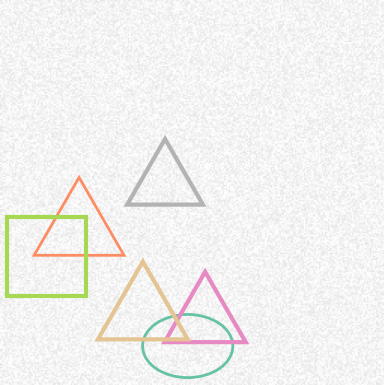[{"shape": "oval", "thickness": 2, "radius": 0.59, "center": [0.488, 0.101]}, {"shape": "triangle", "thickness": 2, "radius": 0.67, "center": [0.205, 0.404]}, {"shape": "triangle", "thickness": 3, "radius": 0.61, "center": [0.533, 0.172]}, {"shape": "square", "thickness": 3, "radius": 0.51, "center": [0.121, 0.335]}, {"shape": "triangle", "thickness": 3, "radius": 0.67, "center": [0.371, 0.186]}, {"shape": "triangle", "thickness": 3, "radius": 0.57, "center": [0.429, 0.525]}]